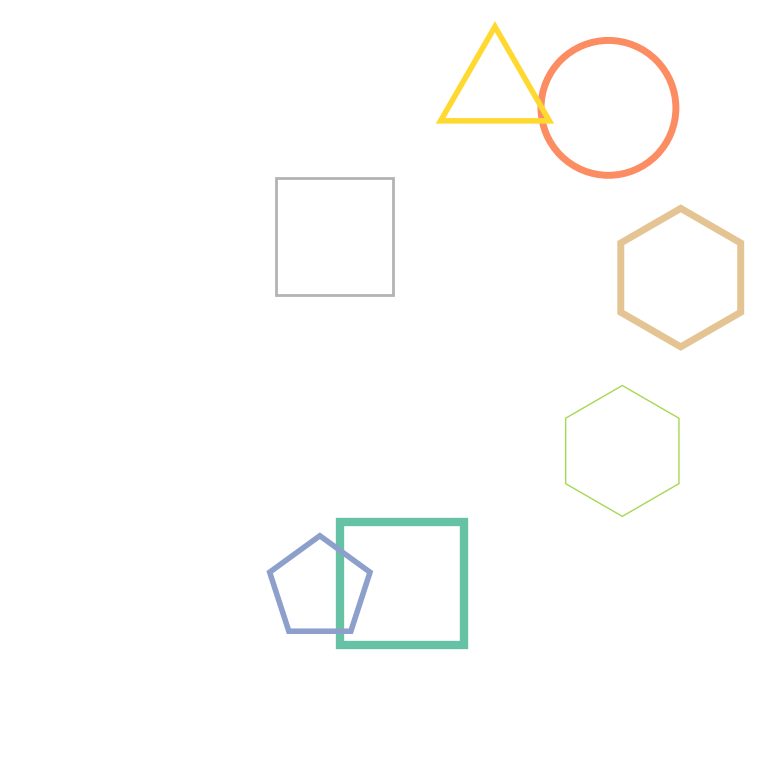[{"shape": "square", "thickness": 3, "radius": 0.4, "center": [0.522, 0.242]}, {"shape": "circle", "thickness": 2.5, "radius": 0.44, "center": [0.79, 0.86]}, {"shape": "pentagon", "thickness": 2, "radius": 0.34, "center": [0.415, 0.236]}, {"shape": "hexagon", "thickness": 0.5, "radius": 0.42, "center": [0.808, 0.414]}, {"shape": "triangle", "thickness": 2, "radius": 0.41, "center": [0.643, 0.884]}, {"shape": "hexagon", "thickness": 2.5, "radius": 0.45, "center": [0.884, 0.639]}, {"shape": "square", "thickness": 1, "radius": 0.38, "center": [0.434, 0.693]}]